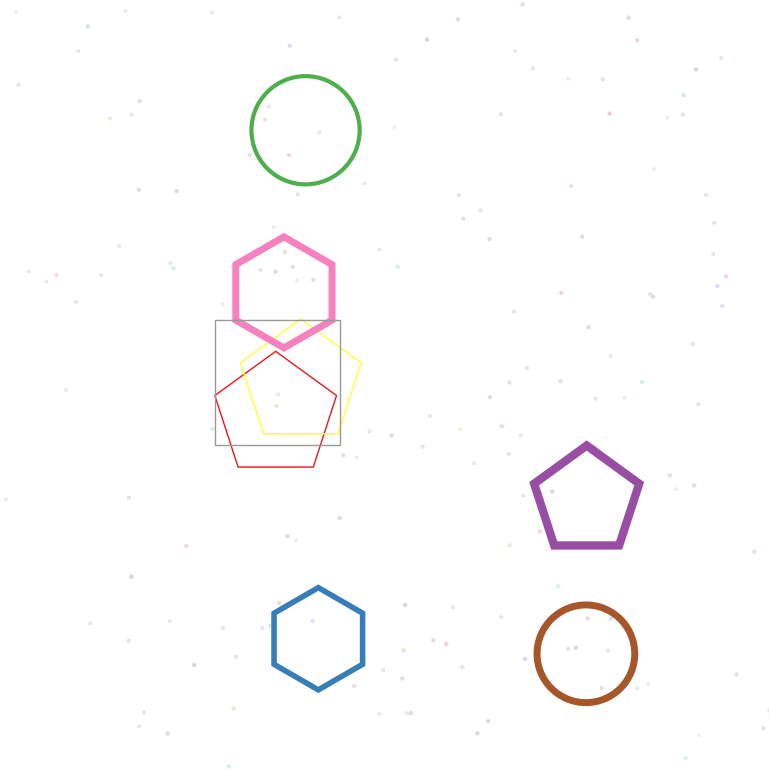[{"shape": "pentagon", "thickness": 0.5, "radius": 0.42, "center": [0.358, 0.461]}, {"shape": "hexagon", "thickness": 2, "radius": 0.33, "center": [0.413, 0.17]}, {"shape": "circle", "thickness": 1.5, "radius": 0.35, "center": [0.397, 0.831]}, {"shape": "pentagon", "thickness": 3, "radius": 0.36, "center": [0.762, 0.35]}, {"shape": "pentagon", "thickness": 0.5, "radius": 0.41, "center": [0.391, 0.503]}, {"shape": "circle", "thickness": 2.5, "radius": 0.32, "center": [0.761, 0.151]}, {"shape": "hexagon", "thickness": 2.5, "radius": 0.36, "center": [0.369, 0.62]}, {"shape": "square", "thickness": 0.5, "radius": 0.41, "center": [0.361, 0.504]}]